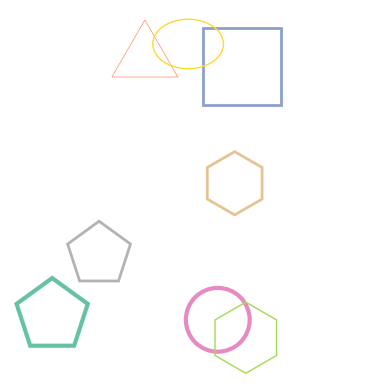[{"shape": "pentagon", "thickness": 3, "radius": 0.49, "center": [0.136, 0.181]}, {"shape": "triangle", "thickness": 0.5, "radius": 0.49, "center": [0.376, 0.849]}, {"shape": "square", "thickness": 2, "radius": 0.5, "center": [0.628, 0.828]}, {"shape": "circle", "thickness": 3, "radius": 0.41, "center": [0.566, 0.169]}, {"shape": "hexagon", "thickness": 1, "radius": 0.46, "center": [0.638, 0.123]}, {"shape": "oval", "thickness": 1, "radius": 0.46, "center": [0.489, 0.886]}, {"shape": "hexagon", "thickness": 2, "radius": 0.41, "center": [0.61, 0.524]}, {"shape": "pentagon", "thickness": 2, "radius": 0.43, "center": [0.257, 0.34]}]